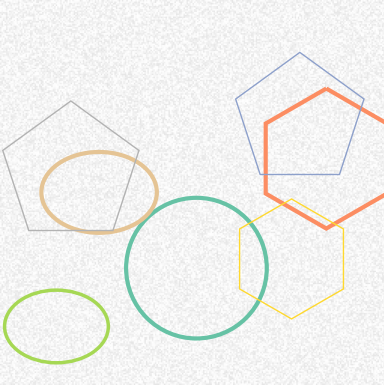[{"shape": "circle", "thickness": 3, "radius": 0.91, "center": [0.51, 0.304]}, {"shape": "hexagon", "thickness": 3, "radius": 0.91, "center": [0.848, 0.588]}, {"shape": "pentagon", "thickness": 1, "radius": 0.88, "center": [0.779, 0.689]}, {"shape": "oval", "thickness": 2.5, "radius": 0.67, "center": [0.147, 0.152]}, {"shape": "hexagon", "thickness": 1, "radius": 0.78, "center": [0.757, 0.327]}, {"shape": "oval", "thickness": 3, "radius": 0.75, "center": [0.257, 0.5]}, {"shape": "pentagon", "thickness": 1, "radius": 0.93, "center": [0.184, 0.552]}]